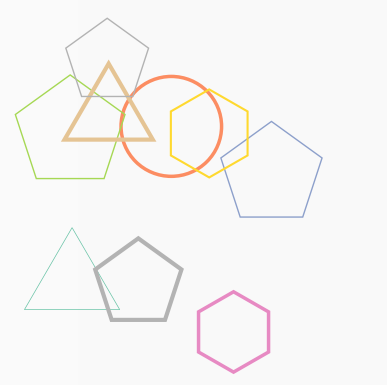[{"shape": "triangle", "thickness": 0.5, "radius": 0.71, "center": [0.186, 0.267]}, {"shape": "circle", "thickness": 2.5, "radius": 0.65, "center": [0.442, 0.672]}, {"shape": "pentagon", "thickness": 1, "radius": 0.69, "center": [0.701, 0.547]}, {"shape": "hexagon", "thickness": 2.5, "radius": 0.52, "center": [0.603, 0.138]}, {"shape": "pentagon", "thickness": 1, "radius": 0.74, "center": [0.181, 0.657]}, {"shape": "hexagon", "thickness": 1.5, "radius": 0.57, "center": [0.54, 0.653]}, {"shape": "triangle", "thickness": 3, "radius": 0.66, "center": [0.28, 0.703]}, {"shape": "pentagon", "thickness": 1, "radius": 0.56, "center": [0.277, 0.84]}, {"shape": "pentagon", "thickness": 3, "radius": 0.59, "center": [0.357, 0.264]}]